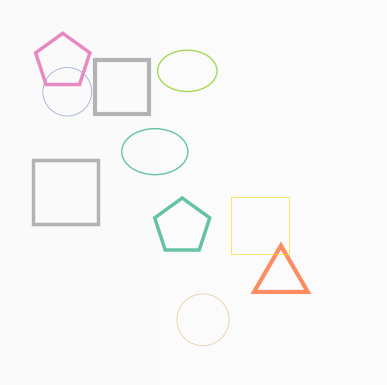[{"shape": "pentagon", "thickness": 2.5, "radius": 0.37, "center": [0.47, 0.411]}, {"shape": "oval", "thickness": 1, "radius": 0.43, "center": [0.4, 0.606]}, {"shape": "triangle", "thickness": 3, "radius": 0.4, "center": [0.725, 0.282]}, {"shape": "circle", "thickness": 0.5, "radius": 0.32, "center": [0.174, 0.762]}, {"shape": "pentagon", "thickness": 2.5, "radius": 0.37, "center": [0.162, 0.84]}, {"shape": "oval", "thickness": 1, "radius": 0.38, "center": [0.483, 0.816]}, {"shape": "square", "thickness": 0.5, "radius": 0.37, "center": [0.671, 0.415]}, {"shape": "circle", "thickness": 0.5, "radius": 0.34, "center": [0.524, 0.169]}, {"shape": "square", "thickness": 3, "radius": 0.34, "center": [0.315, 0.774]}, {"shape": "square", "thickness": 2.5, "radius": 0.42, "center": [0.17, 0.501]}]